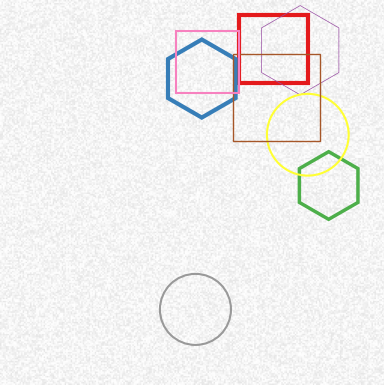[{"shape": "square", "thickness": 3, "radius": 0.44, "center": [0.71, 0.872]}, {"shape": "hexagon", "thickness": 3, "radius": 0.51, "center": [0.524, 0.796]}, {"shape": "hexagon", "thickness": 2.5, "radius": 0.44, "center": [0.854, 0.518]}, {"shape": "hexagon", "thickness": 0.5, "radius": 0.58, "center": [0.78, 0.87]}, {"shape": "circle", "thickness": 1.5, "radius": 0.53, "center": [0.799, 0.65]}, {"shape": "square", "thickness": 1, "radius": 0.56, "center": [0.718, 0.748]}, {"shape": "square", "thickness": 1.5, "radius": 0.41, "center": [0.539, 0.839]}, {"shape": "circle", "thickness": 1.5, "radius": 0.46, "center": [0.508, 0.196]}]